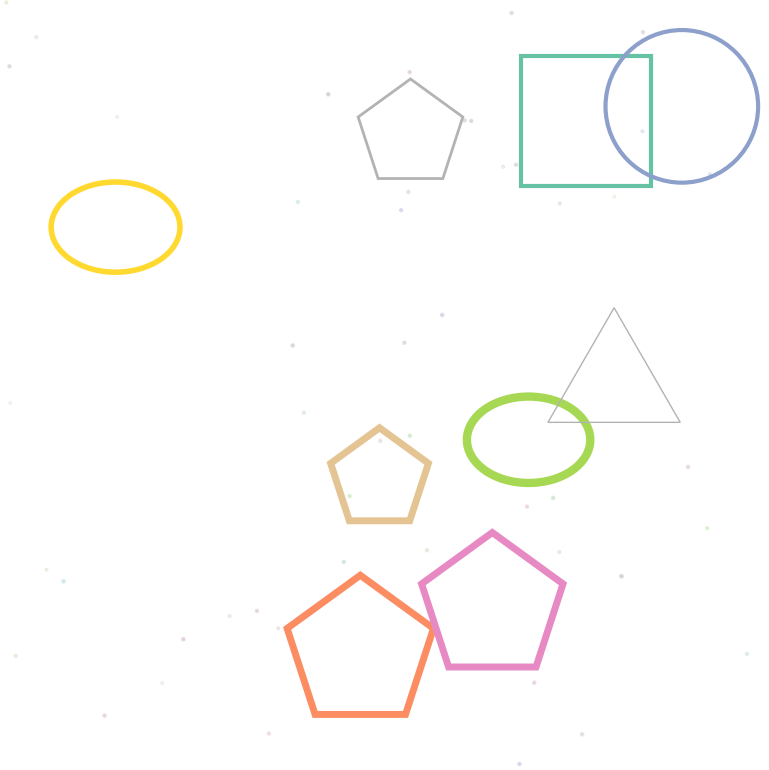[{"shape": "square", "thickness": 1.5, "radius": 0.42, "center": [0.76, 0.842]}, {"shape": "pentagon", "thickness": 2.5, "radius": 0.5, "center": [0.468, 0.153]}, {"shape": "circle", "thickness": 1.5, "radius": 0.5, "center": [0.885, 0.862]}, {"shape": "pentagon", "thickness": 2.5, "radius": 0.48, "center": [0.639, 0.212]}, {"shape": "oval", "thickness": 3, "radius": 0.4, "center": [0.686, 0.429]}, {"shape": "oval", "thickness": 2, "radius": 0.42, "center": [0.15, 0.705]}, {"shape": "pentagon", "thickness": 2.5, "radius": 0.33, "center": [0.493, 0.378]}, {"shape": "pentagon", "thickness": 1, "radius": 0.36, "center": [0.533, 0.826]}, {"shape": "triangle", "thickness": 0.5, "radius": 0.5, "center": [0.798, 0.501]}]